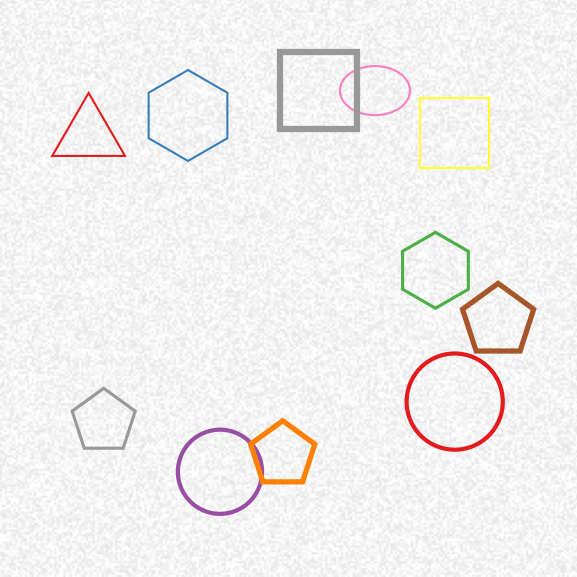[{"shape": "triangle", "thickness": 1, "radius": 0.36, "center": [0.153, 0.766]}, {"shape": "circle", "thickness": 2, "radius": 0.42, "center": [0.787, 0.304]}, {"shape": "hexagon", "thickness": 1, "radius": 0.39, "center": [0.326, 0.799]}, {"shape": "hexagon", "thickness": 1.5, "radius": 0.33, "center": [0.754, 0.531]}, {"shape": "circle", "thickness": 2, "radius": 0.36, "center": [0.381, 0.182]}, {"shape": "pentagon", "thickness": 2.5, "radius": 0.29, "center": [0.49, 0.212]}, {"shape": "square", "thickness": 1, "radius": 0.3, "center": [0.787, 0.769]}, {"shape": "pentagon", "thickness": 2.5, "radius": 0.32, "center": [0.863, 0.444]}, {"shape": "oval", "thickness": 1, "radius": 0.3, "center": [0.649, 0.842]}, {"shape": "pentagon", "thickness": 1.5, "radius": 0.29, "center": [0.18, 0.269]}, {"shape": "square", "thickness": 3, "radius": 0.33, "center": [0.552, 0.842]}]